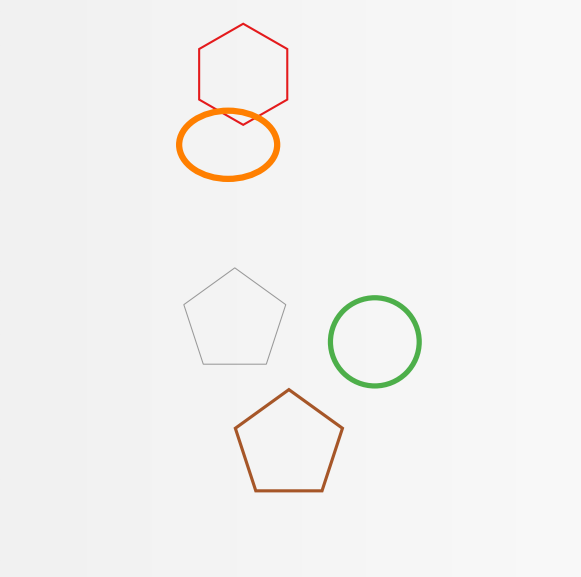[{"shape": "hexagon", "thickness": 1, "radius": 0.44, "center": [0.418, 0.87]}, {"shape": "circle", "thickness": 2.5, "radius": 0.38, "center": [0.645, 0.407]}, {"shape": "oval", "thickness": 3, "radius": 0.42, "center": [0.393, 0.748]}, {"shape": "pentagon", "thickness": 1.5, "radius": 0.48, "center": [0.497, 0.228]}, {"shape": "pentagon", "thickness": 0.5, "radius": 0.46, "center": [0.404, 0.443]}]